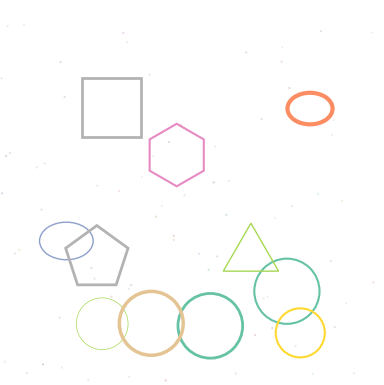[{"shape": "circle", "thickness": 1.5, "radius": 0.42, "center": [0.745, 0.243]}, {"shape": "circle", "thickness": 2, "radius": 0.42, "center": [0.546, 0.154]}, {"shape": "oval", "thickness": 3, "radius": 0.29, "center": [0.805, 0.718]}, {"shape": "oval", "thickness": 1, "radius": 0.35, "center": [0.172, 0.374]}, {"shape": "hexagon", "thickness": 1.5, "radius": 0.41, "center": [0.459, 0.597]}, {"shape": "circle", "thickness": 0.5, "radius": 0.34, "center": [0.265, 0.159]}, {"shape": "triangle", "thickness": 1, "radius": 0.41, "center": [0.652, 0.337]}, {"shape": "circle", "thickness": 1.5, "radius": 0.32, "center": [0.78, 0.135]}, {"shape": "circle", "thickness": 2.5, "radius": 0.41, "center": [0.393, 0.16]}, {"shape": "square", "thickness": 2, "radius": 0.38, "center": [0.289, 0.721]}, {"shape": "pentagon", "thickness": 2, "radius": 0.43, "center": [0.252, 0.329]}]